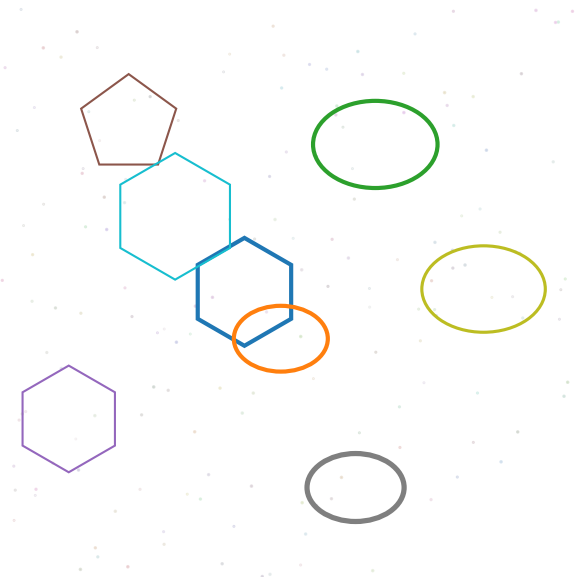[{"shape": "hexagon", "thickness": 2, "radius": 0.47, "center": [0.423, 0.494]}, {"shape": "oval", "thickness": 2, "radius": 0.41, "center": [0.486, 0.413]}, {"shape": "oval", "thickness": 2, "radius": 0.54, "center": [0.65, 0.749]}, {"shape": "hexagon", "thickness": 1, "radius": 0.46, "center": [0.119, 0.274]}, {"shape": "pentagon", "thickness": 1, "radius": 0.43, "center": [0.223, 0.784]}, {"shape": "oval", "thickness": 2.5, "radius": 0.42, "center": [0.616, 0.155]}, {"shape": "oval", "thickness": 1.5, "radius": 0.53, "center": [0.837, 0.499]}, {"shape": "hexagon", "thickness": 1, "radius": 0.55, "center": [0.303, 0.625]}]